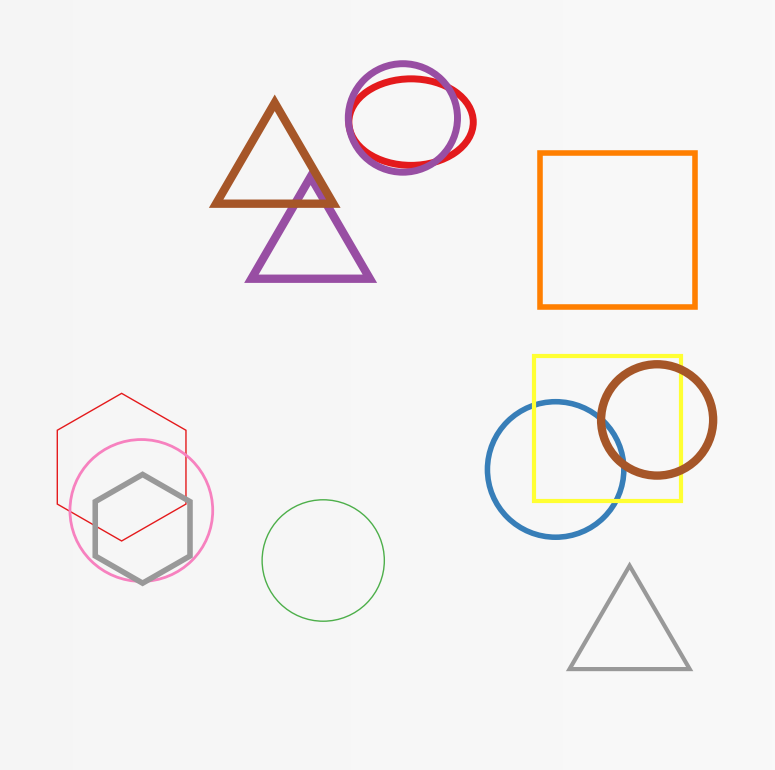[{"shape": "hexagon", "thickness": 0.5, "radius": 0.48, "center": [0.157, 0.393]}, {"shape": "oval", "thickness": 2.5, "radius": 0.4, "center": [0.53, 0.841]}, {"shape": "circle", "thickness": 2, "radius": 0.44, "center": [0.717, 0.39]}, {"shape": "circle", "thickness": 0.5, "radius": 0.39, "center": [0.417, 0.272]}, {"shape": "triangle", "thickness": 3, "radius": 0.44, "center": [0.401, 0.682]}, {"shape": "circle", "thickness": 2.5, "radius": 0.35, "center": [0.52, 0.847]}, {"shape": "square", "thickness": 2, "radius": 0.5, "center": [0.796, 0.702]}, {"shape": "square", "thickness": 1.5, "radius": 0.47, "center": [0.784, 0.444]}, {"shape": "triangle", "thickness": 3, "radius": 0.44, "center": [0.354, 0.779]}, {"shape": "circle", "thickness": 3, "radius": 0.36, "center": [0.848, 0.455]}, {"shape": "circle", "thickness": 1, "radius": 0.46, "center": [0.182, 0.337]}, {"shape": "triangle", "thickness": 1.5, "radius": 0.45, "center": [0.812, 0.176]}, {"shape": "hexagon", "thickness": 2, "radius": 0.35, "center": [0.184, 0.313]}]